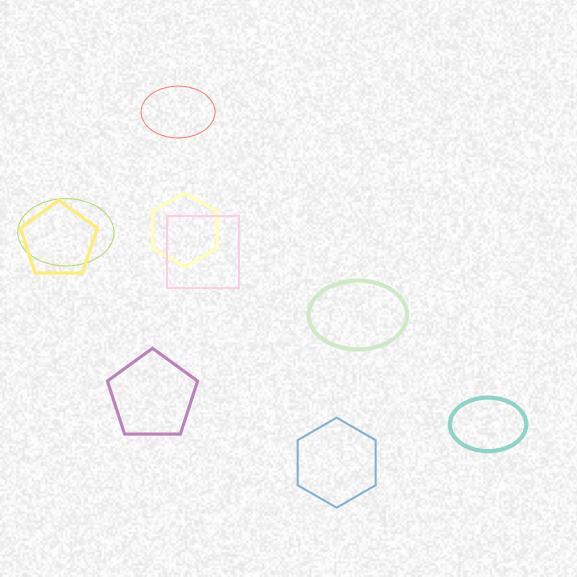[{"shape": "oval", "thickness": 2, "radius": 0.33, "center": [0.845, 0.264]}, {"shape": "hexagon", "thickness": 1.5, "radius": 0.32, "center": [0.32, 0.601]}, {"shape": "oval", "thickness": 0.5, "radius": 0.32, "center": [0.308, 0.805]}, {"shape": "hexagon", "thickness": 1, "radius": 0.39, "center": [0.583, 0.198]}, {"shape": "oval", "thickness": 0.5, "radius": 0.42, "center": [0.114, 0.597]}, {"shape": "square", "thickness": 1, "radius": 0.31, "center": [0.352, 0.563]}, {"shape": "pentagon", "thickness": 1.5, "radius": 0.41, "center": [0.264, 0.314]}, {"shape": "oval", "thickness": 2, "radius": 0.43, "center": [0.62, 0.454]}, {"shape": "pentagon", "thickness": 1.5, "radius": 0.35, "center": [0.102, 0.583]}]